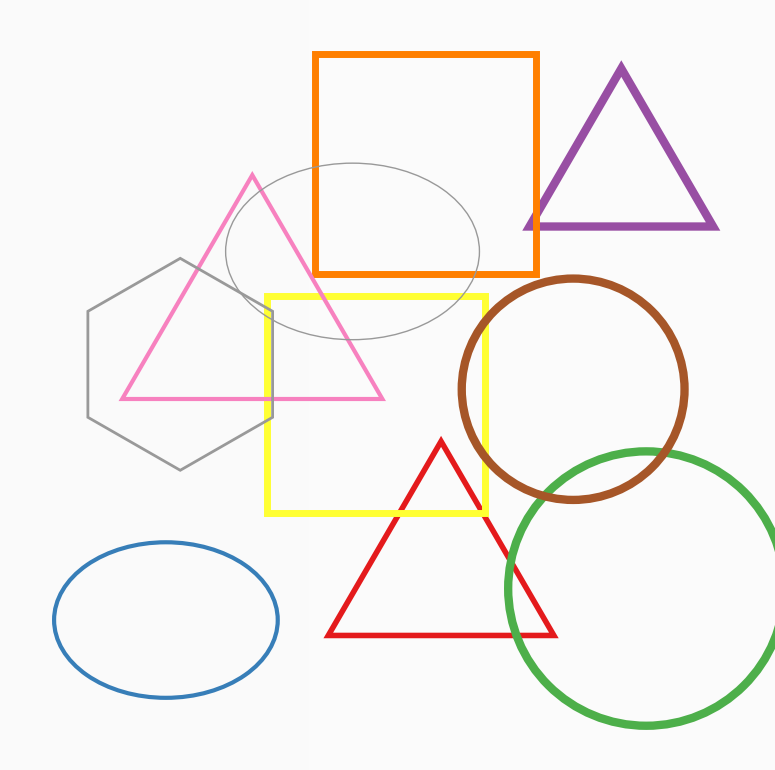[{"shape": "triangle", "thickness": 2, "radius": 0.84, "center": [0.569, 0.259]}, {"shape": "oval", "thickness": 1.5, "radius": 0.72, "center": [0.214, 0.195]}, {"shape": "circle", "thickness": 3, "radius": 0.89, "center": [0.834, 0.236]}, {"shape": "triangle", "thickness": 3, "radius": 0.68, "center": [0.802, 0.774]}, {"shape": "square", "thickness": 2.5, "radius": 0.72, "center": [0.549, 0.787]}, {"shape": "square", "thickness": 2.5, "radius": 0.71, "center": [0.485, 0.475]}, {"shape": "circle", "thickness": 3, "radius": 0.72, "center": [0.74, 0.494]}, {"shape": "triangle", "thickness": 1.5, "radius": 0.97, "center": [0.326, 0.579]}, {"shape": "hexagon", "thickness": 1, "radius": 0.69, "center": [0.233, 0.527]}, {"shape": "oval", "thickness": 0.5, "radius": 0.82, "center": [0.455, 0.673]}]